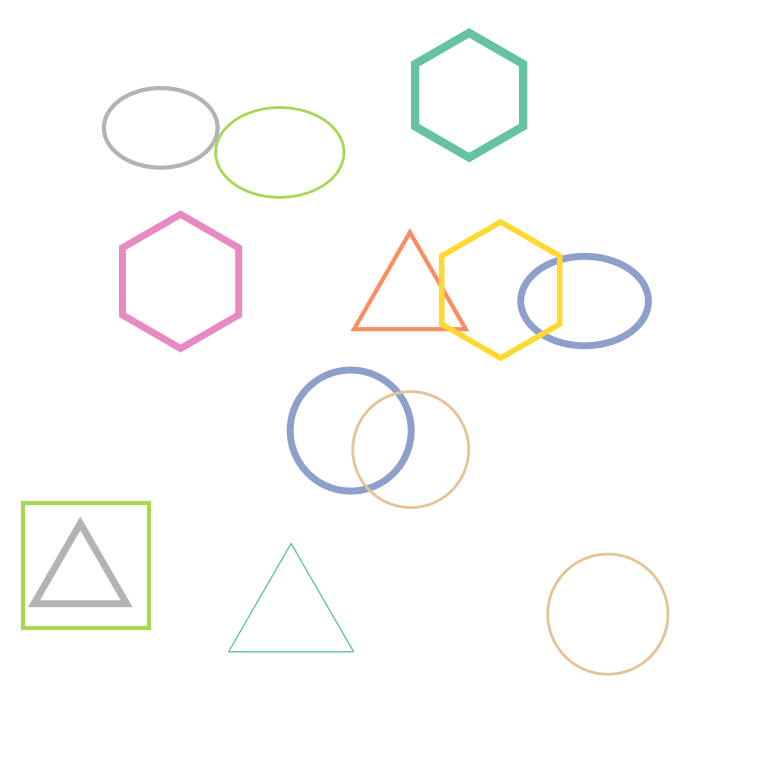[{"shape": "triangle", "thickness": 0.5, "radius": 0.47, "center": [0.378, 0.2]}, {"shape": "hexagon", "thickness": 3, "radius": 0.4, "center": [0.609, 0.876]}, {"shape": "triangle", "thickness": 1.5, "radius": 0.42, "center": [0.532, 0.614]}, {"shape": "oval", "thickness": 2.5, "radius": 0.41, "center": [0.759, 0.609]}, {"shape": "circle", "thickness": 2.5, "radius": 0.39, "center": [0.455, 0.441]}, {"shape": "hexagon", "thickness": 2.5, "radius": 0.44, "center": [0.235, 0.635]}, {"shape": "square", "thickness": 1.5, "radius": 0.41, "center": [0.112, 0.265]}, {"shape": "oval", "thickness": 1, "radius": 0.42, "center": [0.363, 0.802]}, {"shape": "hexagon", "thickness": 2, "radius": 0.44, "center": [0.65, 0.623]}, {"shape": "circle", "thickness": 1, "radius": 0.38, "center": [0.533, 0.416]}, {"shape": "circle", "thickness": 1, "radius": 0.39, "center": [0.789, 0.202]}, {"shape": "triangle", "thickness": 2.5, "radius": 0.35, "center": [0.104, 0.251]}, {"shape": "oval", "thickness": 1.5, "radius": 0.37, "center": [0.209, 0.834]}]